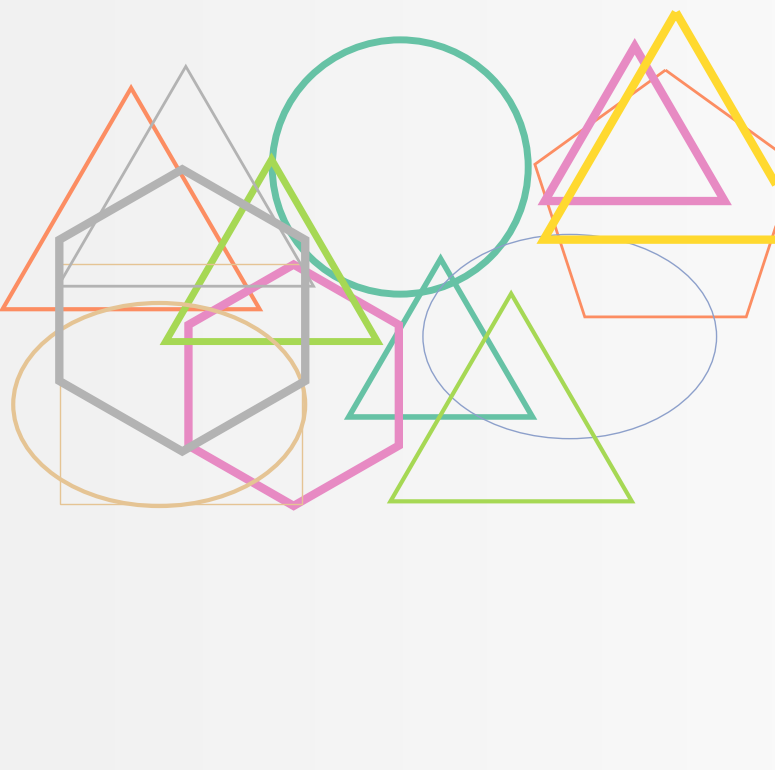[{"shape": "triangle", "thickness": 2, "radius": 0.68, "center": [0.569, 0.527]}, {"shape": "circle", "thickness": 2.5, "radius": 0.83, "center": [0.516, 0.783]}, {"shape": "triangle", "thickness": 1.5, "radius": 0.96, "center": [0.169, 0.694]}, {"shape": "pentagon", "thickness": 1, "radius": 0.89, "center": [0.859, 0.732]}, {"shape": "oval", "thickness": 0.5, "radius": 0.95, "center": [0.735, 0.563]}, {"shape": "hexagon", "thickness": 3, "radius": 0.78, "center": [0.379, 0.5]}, {"shape": "triangle", "thickness": 3, "radius": 0.67, "center": [0.819, 0.806]}, {"shape": "triangle", "thickness": 1.5, "radius": 0.9, "center": [0.66, 0.439]}, {"shape": "triangle", "thickness": 2.5, "radius": 0.79, "center": [0.35, 0.635]}, {"shape": "triangle", "thickness": 3, "radius": 0.98, "center": [0.872, 0.787]}, {"shape": "square", "thickness": 0.5, "radius": 0.78, "center": [0.234, 0.501]}, {"shape": "oval", "thickness": 1.5, "radius": 0.94, "center": [0.205, 0.475]}, {"shape": "triangle", "thickness": 1, "radius": 0.95, "center": [0.24, 0.723]}, {"shape": "hexagon", "thickness": 3, "radius": 0.92, "center": [0.235, 0.597]}]